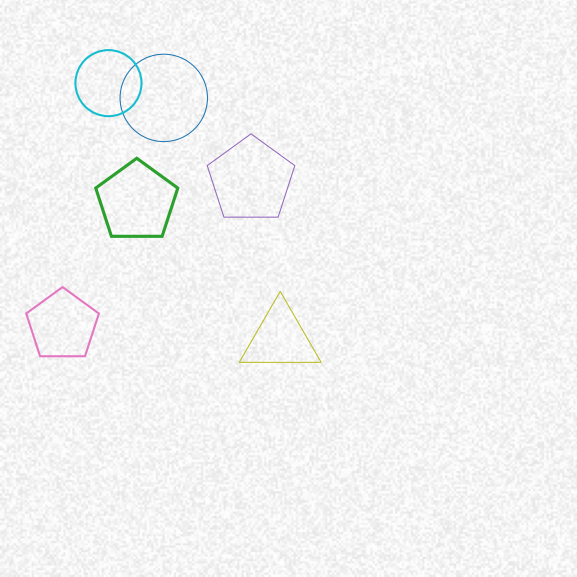[{"shape": "circle", "thickness": 0.5, "radius": 0.38, "center": [0.284, 0.83]}, {"shape": "pentagon", "thickness": 1.5, "radius": 0.37, "center": [0.237, 0.65]}, {"shape": "pentagon", "thickness": 0.5, "radius": 0.4, "center": [0.435, 0.688]}, {"shape": "pentagon", "thickness": 1, "radius": 0.33, "center": [0.108, 0.436]}, {"shape": "triangle", "thickness": 0.5, "radius": 0.41, "center": [0.485, 0.413]}, {"shape": "circle", "thickness": 1, "radius": 0.29, "center": [0.188, 0.855]}]